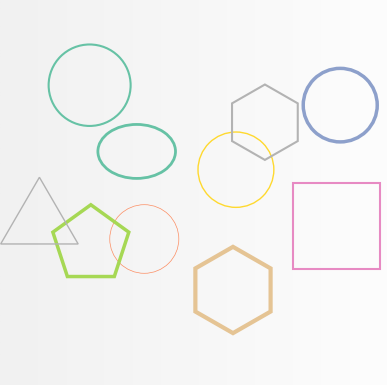[{"shape": "oval", "thickness": 2, "radius": 0.5, "center": [0.353, 0.607]}, {"shape": "circle", "thickness": 1.5, "radius": 0.53, "center": [0.231, 0.779]}, {"shape": "circle", "thickness": 0.5, "radius": 0.45, "center": [0.372, 0.379]}, {"shape": "circle", "thickness": 2.5, "radius": 0.48, "center": [0.878, 0.727]}, {"shape": "square", "thickness": 1.5, "radius": 0.56, "center": [0.869, 0.412]}, {"shape": "pentagon", "thickness": 2.5, "radius": 0.52, "center": [0.234, 0.365]}, {"shape": "circle", "thickness": 1, "radius": 0.49, "center": [0.609, 0.559]}, {"shape": "hexagon", "thickness": 3, "radius": 0.56, "center": [0.601, 0.247]}, {"shape": "hexagon", "thickness": 1.5, "radius": 0.49, "center": [0.684, 0.683]}, {"shape": "triangle", "thickness": 1, "radius": 0.58, "center": [0.102, 0.424]}]